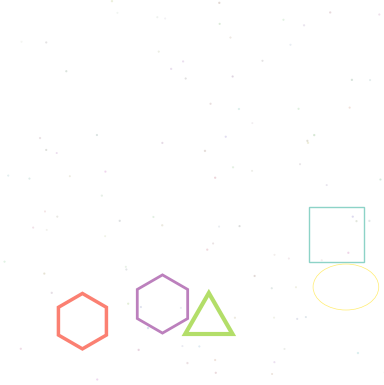[{"shape": "square", "thickness": 1, "radius": 0.36, "center": [0.874, 0.391]}, {"shape": "hexagon", "thickness": 2.5, "radius": 0.36, "center": [0.214, 0.166]}, {"shape": "triangle", "thickness": 3, "radius": 0.35, "center": [0.542, 0.168]}, {"shape": "hexagon", "thickness": 2, "radius": 0.38, "center": [0.422, 0.21]}, {"shape": "oval", "thickness": 0.5, "radius": 0.43, "center": [0.898, 0.254]}]